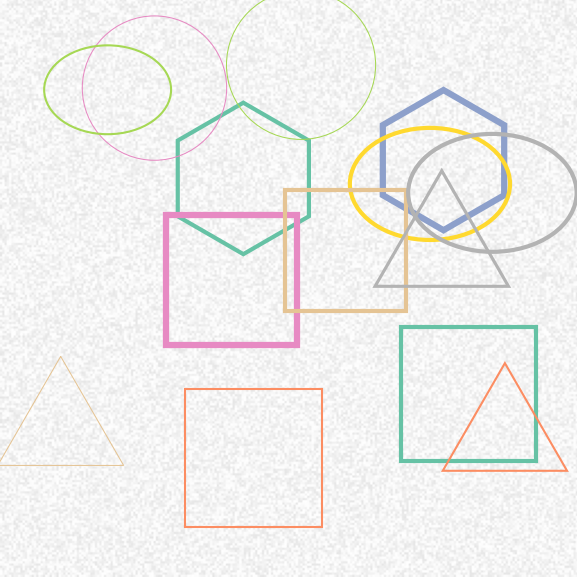[{"shape": "square", "thickness": 2, "radius": 0.58, "center": [0.811, 0.317]}, {"shape": "hexagon", "thickness": 2, "radius": 0.66, "center": [0.421, 0.69]}, {"shape": "triangle", "thickness": 1, "radius": 0.62, "center": [0.874, 0.246]}, {"shape": "square", "thickness": 1, "radius": 0.59, "center": [0.439, 0.206]}, {"shape": "hexagon", "thickness": 3, "radius": 0.61, "center": [0.768, 0.722]}, {"shape": "circle", "thickness": 0.5, "radius": 0.62, "center": [0.267, 0.847]}, {"shape": "square", "thickness": 3, "radius": 0.57, "center": [0.4, 0.514]}, {"shape": "oval", "thickness": 1, "radius": 0.55, "center": [0.186, 0.844]}, {"shape": "circle", "thickness": 0.5, "radius": 0.65, "center": [0.521, 0.887]}, {"shape": "oval", "thickness": 2, "radius": 0.69, "center": [0.744, 0.681]}, {"shape": "square", "thickness": 2, "radius": 0.52, "center": [0.598, 0.565]}, {"shape": "triangle", "thickness": 0.5, "radius": 0.63, "center": [0.105, 0.256]}, {"shape": "oval", "thickness": 2, "radius": 0.73, "center": [0.853, 0.665]}, {"shape": "triangle", "thickness": 1.5, "radius": 0.67, "center": [0.765, 0.57]}]